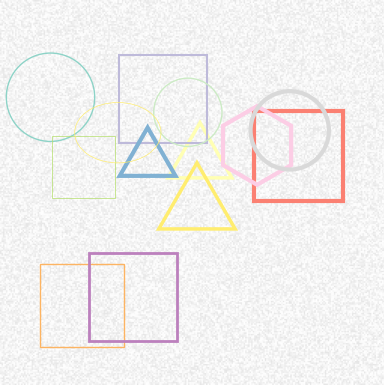[{"shape": "circle", "thickness": 1, "radius": 0.57, "center": [0.131, 0.747]}, {"shape": "triangle", "thickness": 2.5, "radius": 0.48, "center": [0.519, 0.586]}, {"shape": "square", "thickness": 1.5, "radius": 0.57, "center": [0.424, 0.743]}, {"shape": "square", "thickness": 3, "radius": 0.58, "center": [0.775, 0.595]}, {"shape": "triangle", "thickness": 3, "radius": 0.42, "center": [0.383, 0.585]}, {"shape": "square", "thickness": 1, "radius": 0.54, "center": [0.213, 0.206]}, {"shape": "square", "thickness": 0.5, "radius": 0.41, "center": [0.217, 0.566]}, {"shape": "hexagon", "thickness": 3, "radius": 0.51, "center": [0.668, 0.622]}, {"shape": "circle", "thickness": 3, "radius": 0.51, "center": [0.753, 0.661]}, {"shape": "square", "thickness": 2, "radius": 0.57, "center": [0.345, 0.228]}, {"shape": "circle", "thickness": 1, "radius": 0.44, "center": [0.488, 0.708]}, {"shape": "oval", "thickness": 0.5, "radius": 0.56, "center": [0.306, 0.655]}, {"shape": "triangle", "thickness": 2.5, "radius": 0.57, "center": [0.512, 0.463]}]